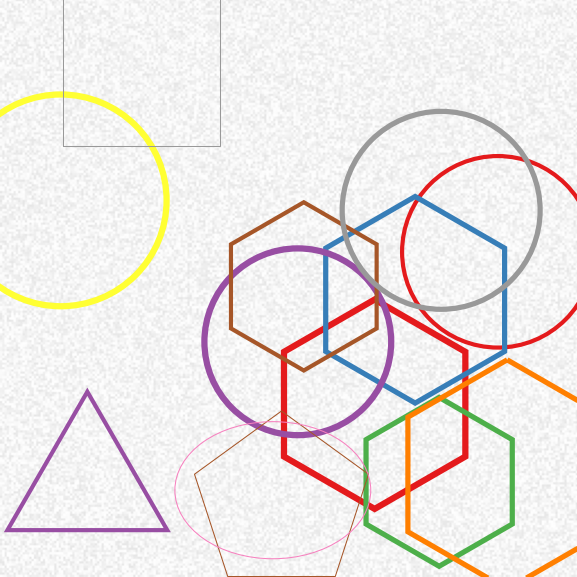[{"shape": "hexagon", "thickness": 3, "radius": 0.91, "center": [0.649, 0.299]}, {"shape": "circle", "thickness": 2, "radius": 0.83, "center": [0.862, 0.563]}, {"shape": "hexagon", "thickness": 2.5, "radius": 0.89, "center": [0.719, 0.48]}, {"shape": "hexagon", "thickness": 2.5, "radius": 0.73, "center": [0.76, 0.165]}, {"shape": "circle", "thickness": 3, "radius": 0.81, "center": [0.516, 0.407]}, {"shape": "triangle", "thickness": 2, "radius": 0.8, "center": [0.151, 0.161]}, {"shape": "hexagon", "thickness": 2.5, "radius": 0.99, "center": [0.878, 0.178]}, {"shape": "circle", "thickness": 3, "radius": 0.92, "center": [0.105, 0.652]}, {"shape": "pentagon", "thickness": 0.5, "radius": 0.79, "center": [0.487, 0.129]}, {"shape": "hexagon", "thickness": 2, "radius": 0.73, "center": [0.526, 0.503]}, {"shape": "oval", "thickness": 0.5, "radius": 0.85, "center": [0.472, 0.15]}, {"shape": "circle", "thickness": 2.5, "radius": 0.86, "center": [0.764, 0.635]}, {"shape": "square", "thickness": 0.5, "radius": 0.68, "center": [0.245, 0.882]}]